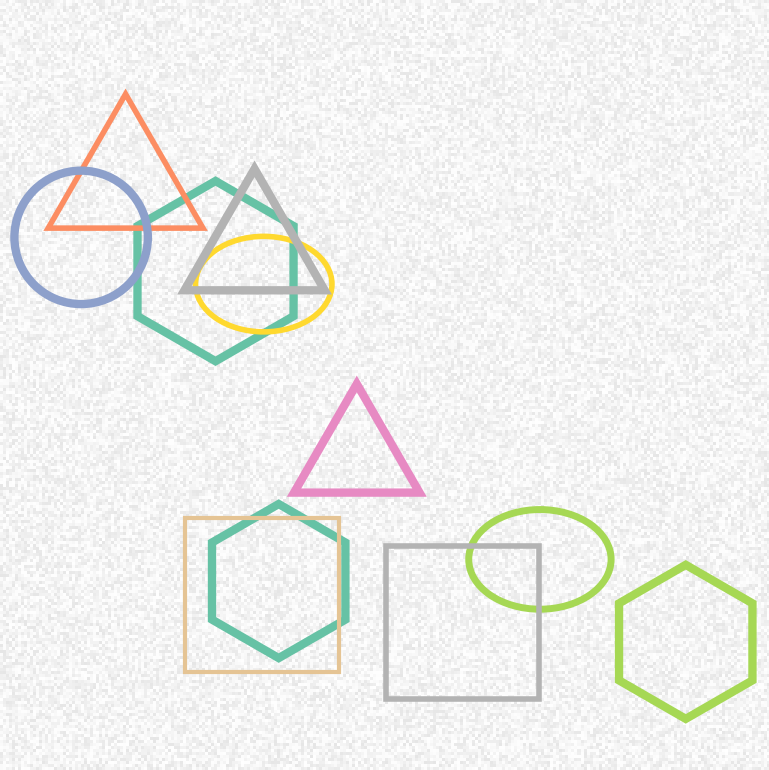[{"shape": "hexagon", "thickness": 3, "radius": 0.59, "center": [0.28, 0.648]}, {"shape": "hexagon", "thickness": 3, "radius": 0.5, "center": [0.362, 0.245]}, {"shape": "triangle", "thickness": 2, "radius": 0.58, "center": [0.163, 0.762]}, {"shape": "circle", "thickness": 3, "radius": 0.43, "center": [0.105, 0.692]}, {"shape": "triangle", "thickness": 3, "radius": 0.47, "center": [0.463, 0.407]}, {"shape": "hexagon", "thickness": 3, "radius": 0.5, "center": [0.891, 0.166]}, {"shape": "oval", "thickness": 2.5, "radius": 0.46, "center": [0.701, 0.274]}, {"shape": "oval", "thickness": 2, "radius": 0.44, "center": [0.343, 0.631]}, {"shape": "square", "thickness": 1.5, "radius": 0.5, "center": [0.34, 0.227]}, {"shape": "square", "thickness": 2, "radius": 0.5, "center": [0.6, 0.192]}, {"shape": "triangle", "thickness": 3, "radius": 0.53, "center": [0.331, 0.676]}]